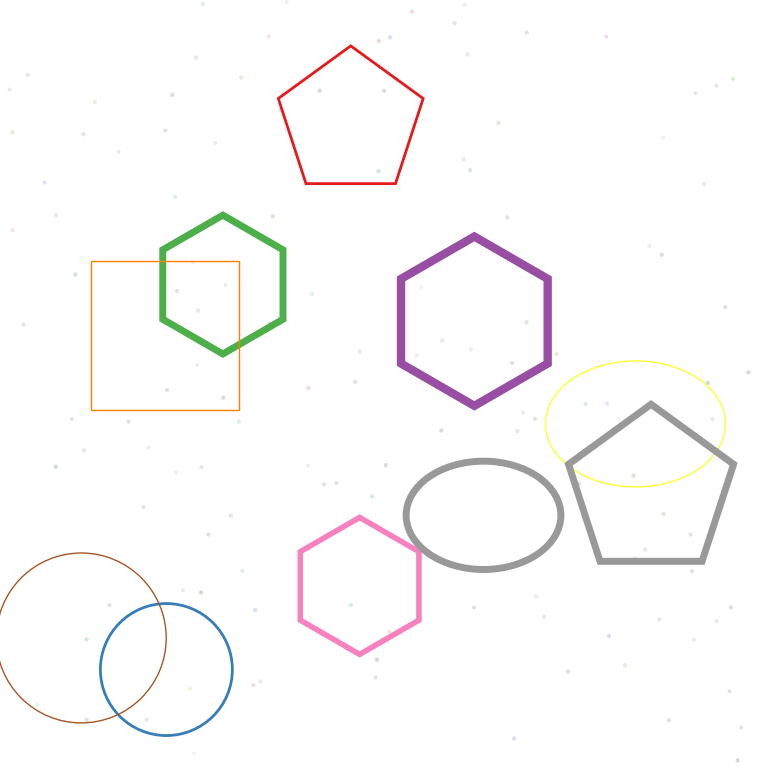[{"shape": "pentagon", "thickness": 1, "radius": 0.49, "center": [0.456, 0.842]}, {"shape": "circle", "thickness": 1, "radius": 0.43, "center": [0.216, 0.13]}, {"shape": "hexagon", "thickness": 2.5, "radius": 0.45, "center": [0.289, 0.63]}, {"shape": "hexagon", "thickness": 3, "radius": 0.55, "center": [0.616, 0.583]}, {"shape": "square", "thickness": 0.5, "radius": 0.48, "center": [0.214, 0.564]}, {"shape": "oval", "thickness": 0.5, "radius": 0.58, "center": [0.825, 0.449]}, {"shape": "circle", "thickness": 0.5, "radius": 0.55, "center": [0.106, 0.171]}, {"shape": "hexagon", "thickness": 2, "radius": 0.44, "center": [0.467, 0.239]}, {"shape": "oval", "thickness": 2.5, "radius": 0.5, "center": [0.628, 0.331]}, {"shape": "pentagon", "thickness": 2.5, "radius": 0.56, "center": [0.846, 0.362]}]